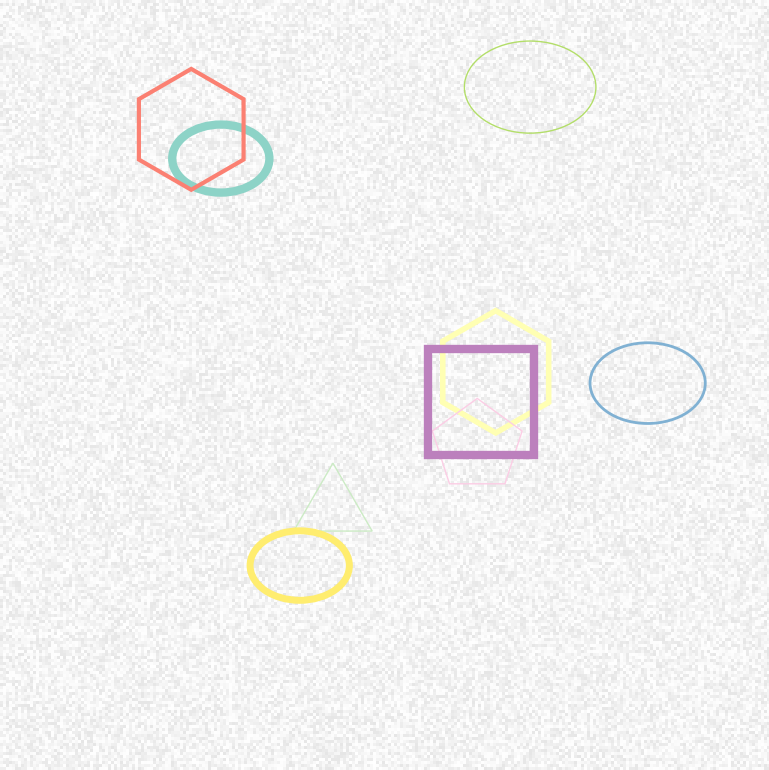[{"shape": "oval", "thickness": 3, "radius": 0.32, "center": [0.287, 0.794]}, {"shape": "hexagon", "thickness": 2, "radius": 0.4, "center": [0.644, 0.517]}, {"shape": "hexagon", "thickness": 1.5, "radius": 0.39, "center": [0.248, 0.832]}, {"shape": "oval", "thickness": 1, "radius": 0.37, "center": [0.841, 0.502]}, {"shape": "oval", "thickness": 0.5, "radius": 0.43, "center": [0.689, 0.887]}, {"shape": "pentagon", "thickness": 0.5, "radius": 0.31, "center": [0.62, 0.421]}, {"shape": "square", "thickness": 3, "radius": 0.34, "center": [0.625, 0.478]}, {"shape": "triangle", "thickness": 0.5, "radius": 0.29, "center": [0.432, 0.34]}, {"shape": "oval", "thickness": 2.5, "radius": 0.32, "center": [0.389, 0.266]}]